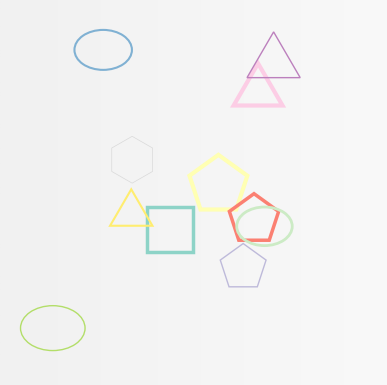[{"shape": "square", "thickness": 2.5, "radius": 0.29, "center": [0.439, 0.404]}, {"shape": "pentagon", "thickness": 3, "radius": 0.39, "center": [0.564, 0.519]}, {"shape": "pentagon", "thickness": 1, "radius": 0.31, "center": [0.628, 0.305]}, {"shape": "pentagon", "thickness": 2.5, "radius": 0.33, "center": [0.656, 0.43]}, {"shape": "oval", "thickness": 1.5, "radius": 0.37, "center": [0.266, 0.87]}, {"shape": "oval", "thickness": 1, "radius": 0.42, "center": [0.136, 0.148]}, {"shape": "triangle", "thickness": 3, "radius": 0.36, "center": [0.666, 0.762]}, {"shape": "hexagon", "thickness": 0.5, "radius": 0.3, "center": [0.341, 0.585]}, {"shape": "triangle", "thickness": 1, "radius": 0.4, "center": [0.706, 0.838]}, {"shape": "oval", "thickness": 2, "radius": 0.36, "center": [0.683, 0.412]}, {"shape": "triangle", "thickness": 1.5, "radius": 0.32, "center": [0.339, 0.445]}]